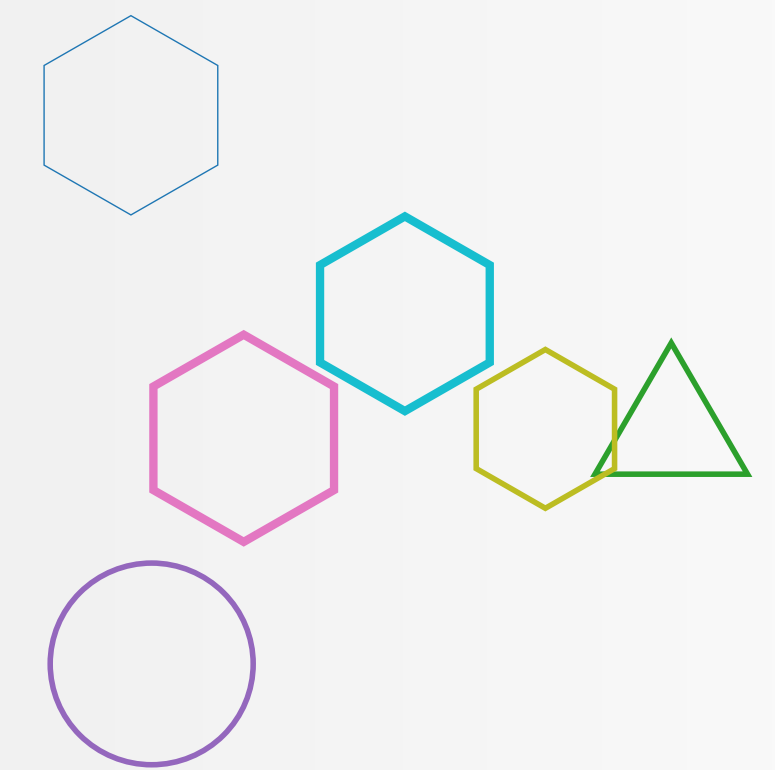[{"shape": "hexagon", "thickness": 0.5, "radius": 0.65, "center": [0.169, 0.85]}, {"shape": "triangle", "thickness": 2, "radius": 0.57, "center": [0.866, 0.441]}, {"shape": "circle", "thickness": 2, "radius": 0.65, "center": [0.196, 0.138]}, {"shape": "hexagon", "thickness": 3, "radius": 0.67, "center": [0.314, 0.431]}, {"shape": "hexagon", "thickness": 2, "radius": 0.52, "center": [0.704, 0.443]}, {"shape": "hexagon", "thickness": 3, "radius": 0.63, "center": [0.522, 0.593]}]